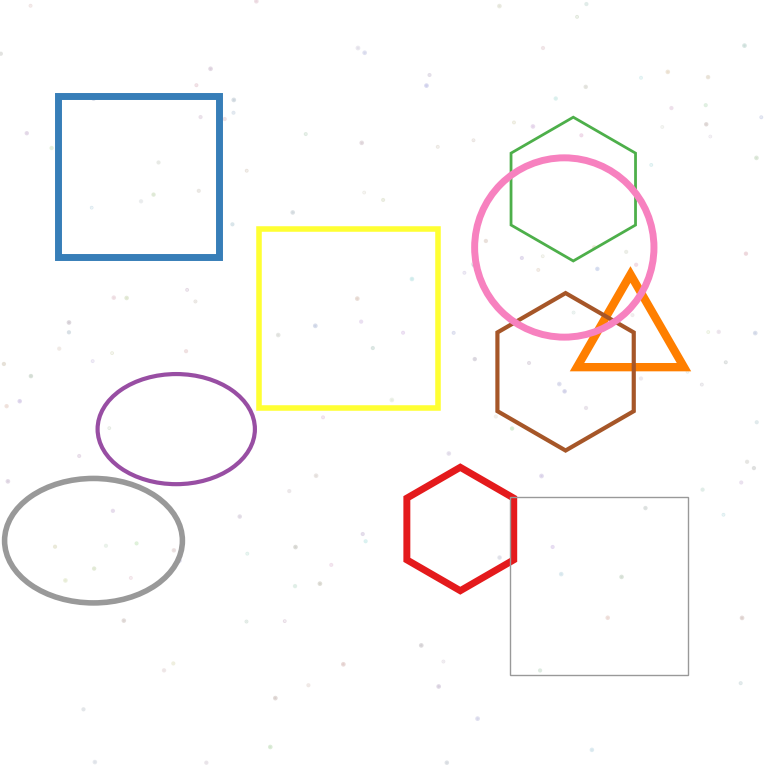[{"shape": "hexagon", "thickness": 2.5, "radius": 0.4, "center": [0.598, 0.313]}, {"shape": "square", "thickness": 2.5, "radius": 0.52, "center": [0.18, 0.771]}, {"shape": "hexagon", "thickness": 1, "radius": 0.47, "center": [0.745, 0.754]}, {"shape": "oval", "thickness": 1.5, "radius": 0.51, "center": [0.229, 0.443]}, {"shape": "triangle", "thickness": 3, "radius": 0.4, "center": [0.819, 0.563]}, {"shape": "square", "thickness": 2, "radius": 0.58, "center": [0.453, 0.587]}, {"shape": "hexagon", "thickness": 1.5, "radius": 0.51, "center": [0.735, 0.517]}, {"shape": "circle", "thickness": 2.5, "radius": 0.58, "center": [0.733, 0.679]}, {"shape": "square", "thickness": 0.5, "radius": 0.58, "center": [0.778, 0.239]}, {"shape": "oval", "thickness": 2, "radius": 0.58, "center": [0.121, 0.298]}]